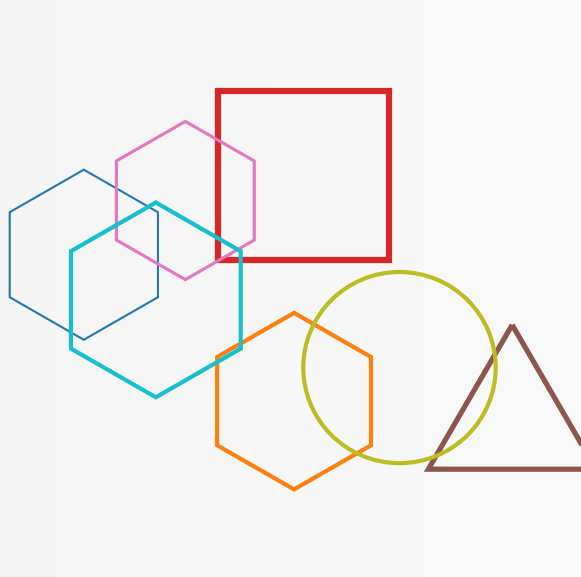[{"shape": "hexagon", "thickness": 1, "radius": 0.74, "center": [0.144, 0.558]}, {"shape": "hexagon", "thickness": 2, "radius": 0.76, "center": [0.506, 0.305]}, {"shape": "square", "thickness": 3, "radius": 0.73, "center": [0.522, 0.695]}, {"shape": "triangle", "thickness": 2.5, "radius": 0.83, "center": [0.881, 0.27]}, {"shape": "hexagon", "thickness": 1.5, "radius": 0.68, "center": [0.319, 0.652]}, {"shape": "circle", "thickness": 2, "radius": 0.83, "center": [0.687, 0.363]}, {"shape": "hexagon", "thickness": 2, "radius": 0.84, "center": [0.268, 0.48]}]